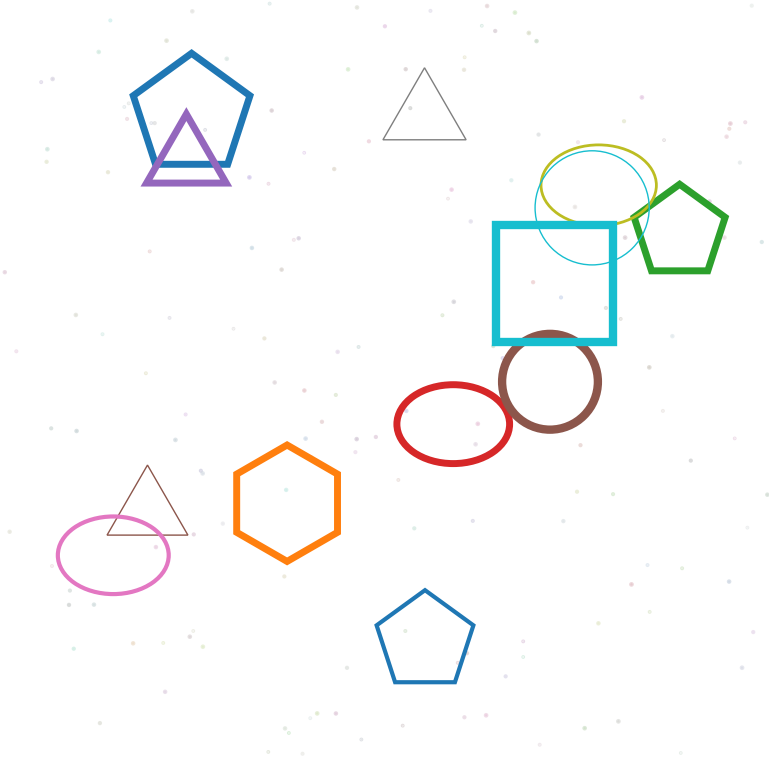[{"shape": "pentagon", "thickness": 1.5, "radius": 0.33, "center": [0.552, 0.167]}, {"shape": "pentagon", "thickness": 2.5, "radius": 0.4, "center": [0.249, 0.851]}, {"shape": "hexagon", "thickness": 2.5, "radius": 0.38, "center": [0.373, 0.346]}, {"shape": "pentagon", "thickness": 2.5, "radius": 0.31, "center": [0.883, 0.699]}, {"shape": "oval", "thickness": 2.5, "radius": 0.37, "center": [0.589, 0.449]}, {"shape": "triangle", "thickness": 2.5, "radius": 0.3, "center": [0.242, 0.792]}, {"shape": "circle", "thickness": 3, "radius": 0.31, "center": [0.714, 0.504]}, {"shape": "triangle", "thickness": 0.5, "radius": 0.3, "center": [0.192, 0.335]}, {"shape": "oval", "thickness": 1.5, "radius": 0.36, "center": [0.147, 0.279]}, {"shape": "triangle", "thickness": 0.5, "radius": 0.31, "center": [0.551, 0.85]}, {"shape": "oval", "thickness": 1, "radius": 0.37, "center": [0.778, 0.759]}, {"shape": "square", "thickness": 3, "radius": 0.38, "center": [0.72, 0.632]}, {"shape": "circle", "thickness": 0.5, "radius": 0.37, "center": [0.769, 0.73]}]